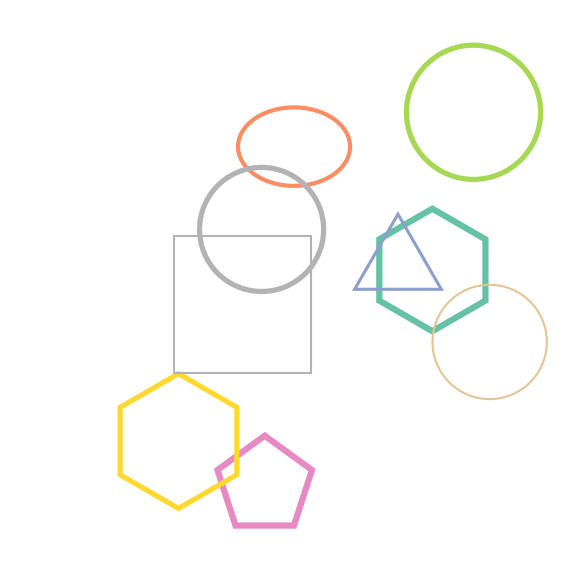[{"shape": "hexagon", "thickness": 3, "radius": 0.53, "center": [0.749, 0.532]}, {"shape": "oval", "thickness": 2, "radius": 0.49, "center": [0.509, 0.745]}, {"shape": "triangle", "thickness": 1.5, "radius": 0.43, "center": [0.689, 0.542]}, {"shape": "pentagon", "thickness": 3, "radius": 0.43, "center": [0.458, 0.159]}, {"shape": "circle", "thickness": 2.5, "radius": 0.58, "center": [0.82, 0.805]}, {"shape": "hexagon", "thickness": 2.5, "radius": 0.58, "center": [0.309, 0.235]}, {"shape": "circle", "thickness": 1, "radius": 0.49, "center": [0.848, 0.407]}, {"shape": "square", "thickness": 1, "radius": 0.59, "center": [0.42, 0.472]}, {"shape": "circle", "thickness": 2.5, "radius": 0.54, "center": [0.453, 0.602]}]